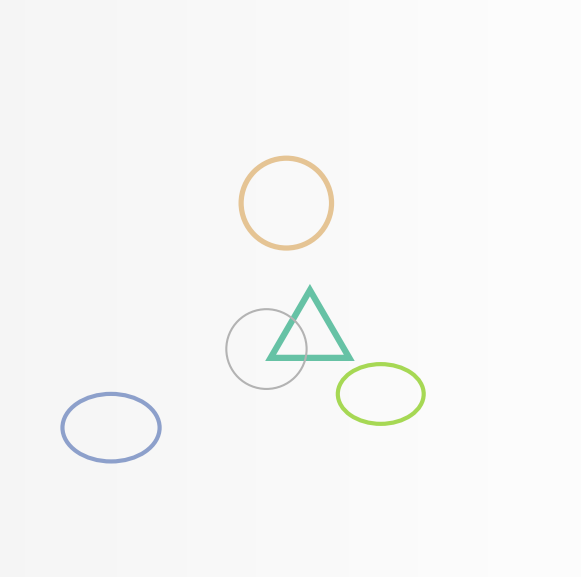[{"shape": "triangle", "thickness": 3, "radius": 0.39, "center": [0.533, 0.419]}, {"shape": "oval", "thickness": 2, "radius": 0.42, "center": [0.191, 0.259]}, {"shape": "oval", "thickness": 2, "radius": 0.37, "center": [0.655, 0.317]}, {"shape": "circle", "thickness": 2.5, "radius": 0.39, "center": [0.493, 0.647]}, {"shape": "circle", "thickness": 1, "radius": 0.35, "center": [0.458, 0.395]}]